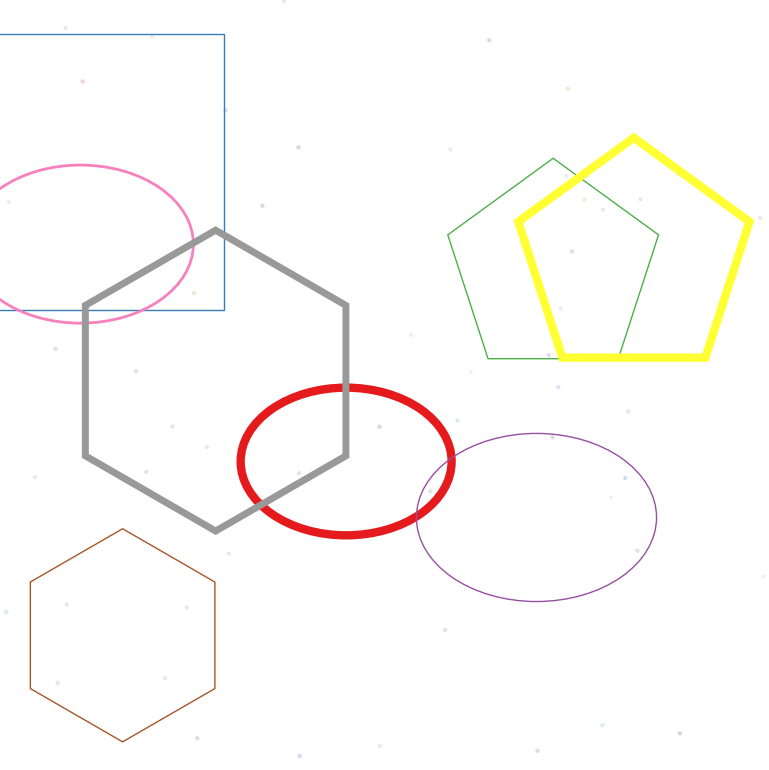[{"shape": "oval", "thickness": 3, "radius": 0.68, "center": [0.45, 0.401]}, {"shape": "square", "thickness": 0.5, "radius": 0.9, "center": [0.112, 0.776]}, {"shape": "pentagon", "thickness": 0.5, "radius": 0.72, "center": [0.718, 0.651]}, {"shape": "oval", "thickness": 0.5, "radius": 0.78, "center": [0.697, 0.328]}, {"shape": "pentagon", "thickness": 3, "radius": 0.79, "center": [0.823, 0.663]}, {"shape": "hexagon", "thickness": 0.5, "radius": 0.69, "center": [0.159, 0.175]}, {"shape": "oval", "thickness": 1, "radius": 0.73, "center": [0.104, 0.683]}, {"shape": "hexagon", "thickness": 2.5, "radius": 0.98, "center": [0.28, 0.506]}]